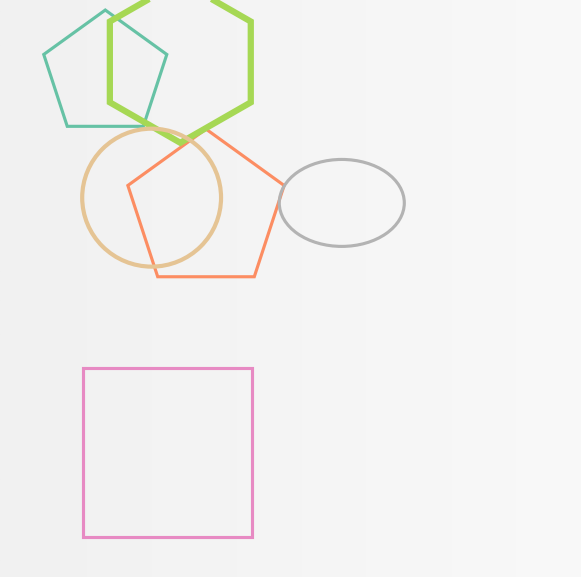[{"shape": "pentagon", "thickness": 1.5, "radius": 0.56, "center": [0.181, 0.87]}, {"shape": "pentagon", "thickness": 1.5, "radius": 0.71, "center": [0.354, 0.634]}, {"shape": "square", "thickness": 1.5, "radius": 0.73, "center": [0.288, 0.215]}, {"shape": "hexagon", "thickness": 3, "radius": 0.7, "center": [0.31, 0.892]}, {"shape": "circle", "thickness": 2, "radius": 0.6, "center": [0.261, 0.657]}, {"shape": "oval", "thickness": 1.5, "radius": 0.54, "center": [0.588, 0.648]}]